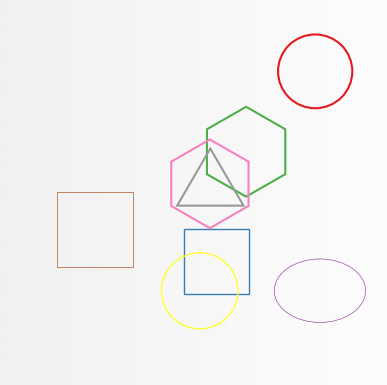[{"shape": "circle", "thickness": 1.5, "radius": 0.48, "center": [0.813, 0.815]}, {"shape": "square", "thickness": 1, "radius": 0.42, "center": [0.559, 0.321]}, {"shape": "hexagon", "thickness": 1.5, "radius": 0.58, "center": [0.635, 0.606]}, {"shape": "oval", "thickness": 0.5, "radius": 0.59, "center": [0.826, 0.245]}, {"shape": "circle", "thickness": 1, "radius": 0.49, "center": [0.515, 0.245]}, {"shape": "square", "thickness": 0.5, "radius": 0.49, "center": [0.245, 0.403]}, {"shape": "hexagon", "thickness": 1.5, "radius": 0.58, "center": [0.542, 0.523]}, {"shape": "triangle", "thickness": 1.5, "radius": 0.49, "center": [0.543, 0.515]}]